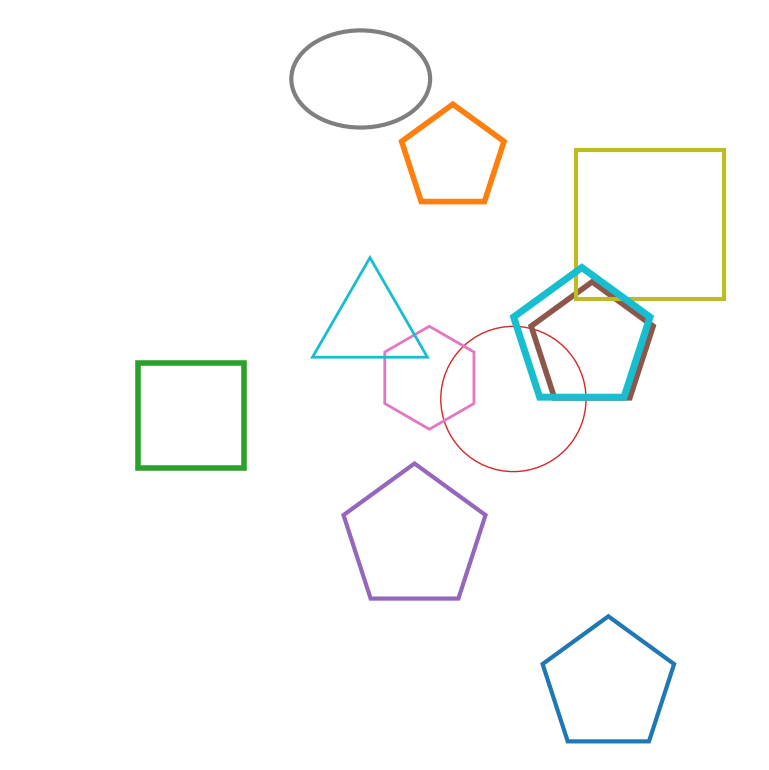[{"shape": "pentagon", "thickness": 1.5, "radius": 0.45, "center": [0.79, 0.11]}, {"shape": "pentagon", "thickness": 2, "radius": 0.35, "center": [0.588, 0.795]}, {"shape": "square", "thickness": 2, "radius": 0.34, "center": [0.248, 0.46]}, {"shape": "circle", "thickness": 0.5, "radius": 0.47, "center": [0.667, 0.482]}, {"shape": "pentagon", "thickness": 1.5, "radius": 0.48, "center": [0.538, 0.301]}, {"shape": "pentagon", "thickness": 2, "radius": 0.42, "center": [0.769, 0.551]}, {"shape": "hexagon", "thickness": 1, "radius": 0.33, "center": [0.558, 0.509]}, {"shape": "oval", "thickness": 1.5, "radius": 0.45, "center": [0.468, 0.897]}, {"shape": "square", "thickness": 1.5, "radius": 0.48, "center": [0.844, 0.709]}, {"shape": "triangle", "thickness": 1, "radius": 0.43, "center": [0.48, 0.579]}, {"shape": "pentagon", "thickness": 2.5, "radius": 0.47, "center": [0.756, 0.559]}]